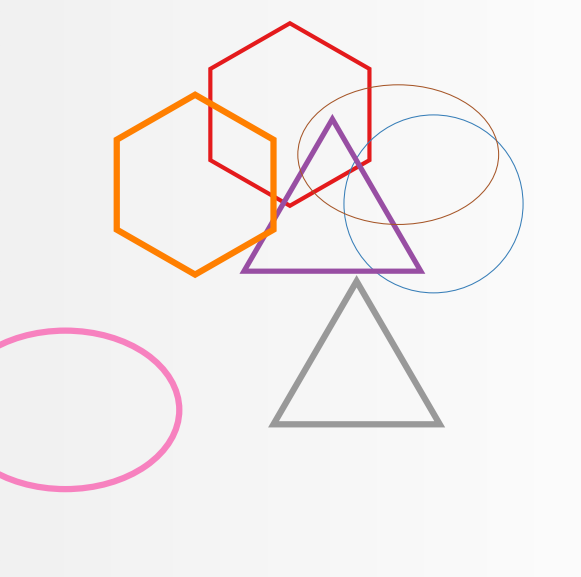[{"shape": "hexagon", "thickness": 2, "radius": 0.79, "center": [0.499, 0.801]}, {"shape": "circle", "thickness": 0.5, "radius": 0.77, "center": [0.746, 0.646]}, {"shape": "triangle", "thickness": 2.5, "radius": 0.88, "center": [0.572, 0.617]}, {"shape": "hexagon", "thickness": 3, "radius": 0.78, "center": [0.336, 0.679]}, {"shape": "oval", "thickness": 0.5, "radius": 0.86, "center": [0.685, 0.731]}, {"shape": "oval", "thickness": 3, "radius": 0.98, "center": [0.112, 0.289]}, {"shape": "triangle", "thickness": 3, "radius": 0.83, "center": [0.614, 0.347]}]